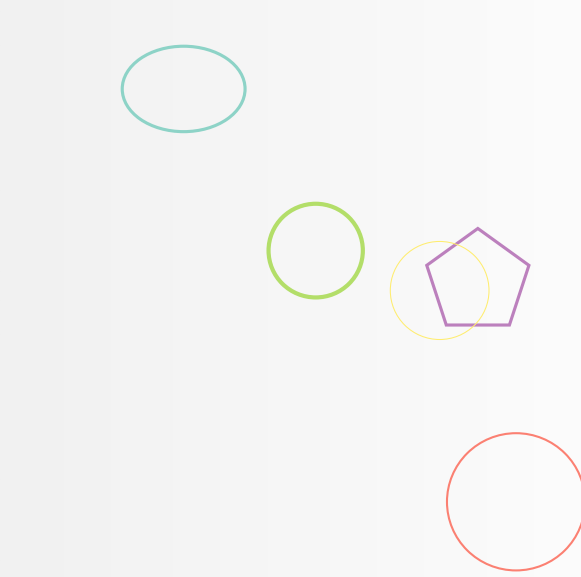[{"shape": "oval", "thickness": 1.5, "radius": 0.53, "center": [0.316, 0.845]}, {"shape": "circle", "thickness": 1, "radius": 0.59, "center": [0.888, 0.13]}, {"shape": "circle", "thickness": 2, "radius": 0.41, "center": [0.543, 0.565]}, {"shape": "pentagon", "thickness": 1.5, "radius": 0.46, "center": [0.822, 0.511]}, {"shape": "circle", "thickness": 0.5, "radius": 0.42, "center": [0.756, 0.496]}]